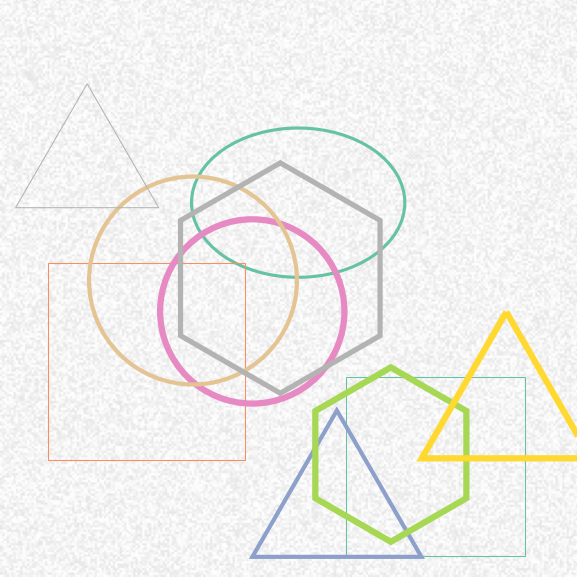[{"shape": "square", "thickness": 0.5, "radius": 0.77, "center": [0.754, 0.192]}, {"shape": "oval", "thickness": 1.5, "radius": 0.92, "center": [0.516, 0.648]}, {"shape": "square", "thickness": 0.5, "radius": 0.85, "center": [0.254, 0.373]}, {"shape": "triangle", "thickness": 2, "radius": 0.84, "center": [0.583, 0.119]}, {"shape": "circle", "thickness": 3, "radius": 0.8, "center": [0.437, 0.46]}, {"shape": "hexagon", "thickness": 3, "radius": 0.76, "center": [0.677, 0.212]}, {"shape": "triangle", "thickness": 3, "radius": 0.85, "center": [0.877, 0.29]}, {"shape": "circle", "thickness": 2, "radius": 0.9, "center": [0.334, 0.513]}, {"shape": "hexagon", "thickness": 2.5, "radius": 1.0, "center": [0.485, 0.518]}, {"shape": "triangle", "thickness": 0.5, "radius": 0.72, "center": [0.151, 0.711]}]